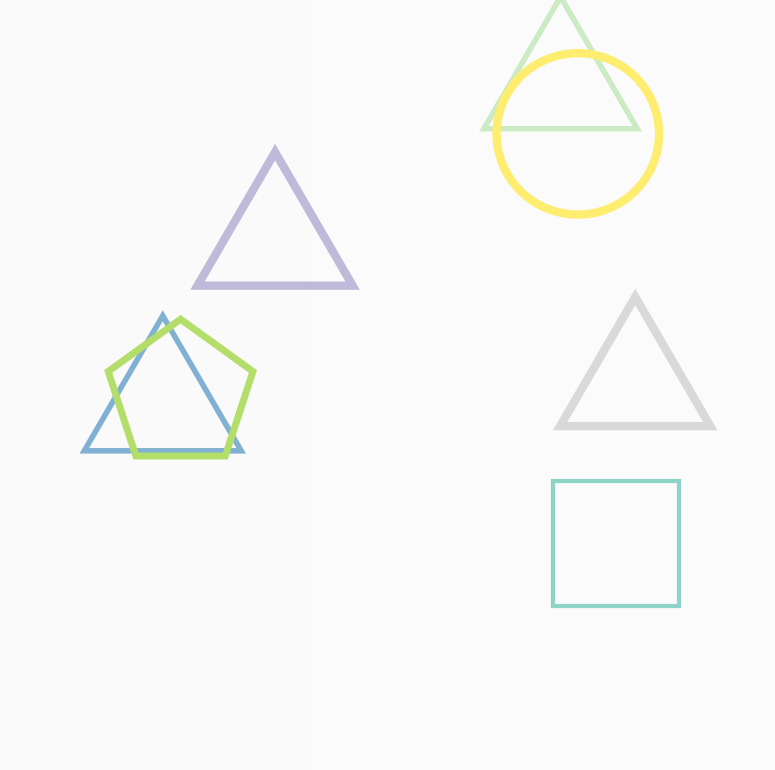[{"shape": "square", "thickness": 1.5, "radius": 0.41, "center": [0.795, 0.294]}, {"shape": "triangle", "thickness": 3, "radius": 0.58, "center": [0.355, 0.687]}, {"shape": "triangle", "thickness": 2, "radius": 0.58, "center": [0.21, 0.473]}, {"shape": "pentagon", "thickness": 2.5, "radius": 0.49, "center": [0.233, 0.487]}, {"shape": "triangle", "thickness": 3, "radius": 0.56, "center": [0.82, 0.503]}, {"shape": "triangle", "thickness": 2, "radius": 0.57, "center": [0.723, 0.89]}, {"shape": "circle", "thickness": 3, "radius": 0.52, "center": [0.746, 0.826]}]